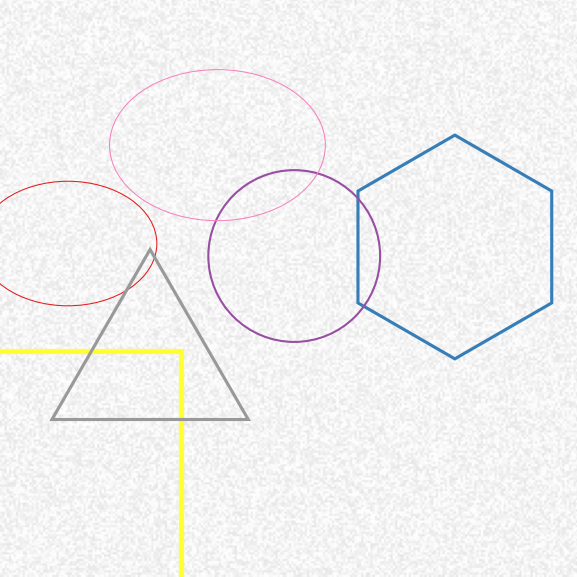[{"shape": "oval", "thickness": 0.5, "radius": 0.77, "center": [0.118, 0.577]}, {"shape": "hexagon", "thickness": 1.5, "radius": 0.97, "center": [0.788, 0.571]}, {"shape": "circle", "thickness": 1, "radius": 0.74, "center": [0.509, 0.556]}, {"shape": "square", "thickness": 2.5, "radius": 0.98, "center": [0.117, 0.194]}, {"shape": "oval", "thickness": 0.5, "radius": 0.93, "center": [0.377, 0.748]}, {"shape": "triangle", "thickness": 1.5, "radius": 0.98, "center": [0.26, 0.371]}]